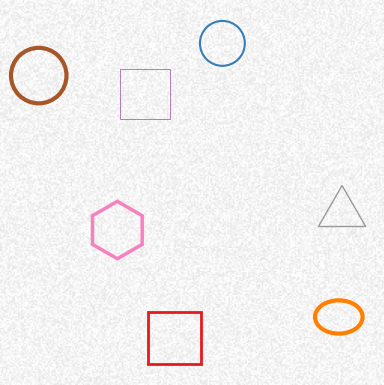[{"shape": "square", "thickness": 2, "radius": 0.34, "center": [0.453, 0.122]}, {"shape": "circle", "thickness": 1.5, "radius": 0.29, "center": [0.578, 0.887]}, {"shape": "square", "thickness": 0.5, "radius": 0.33, "center": [0.376, 0.756]}, {"shape": "oval", "thickness": 3, "radius": 0.31, "center": [0.88, 0.177]}, {"shape": "circle", "thickness": 3, "radius": 0.36, "center": [0.101, 0.804]}, {"shape": "hexagon", "thickness": 2.5, "radius": 0.37, "center": [0.305, 0.402]}, {"shape": "triangle", "thickness": 1, "radius": 0.35, "center": [0.888, 0.447]}]